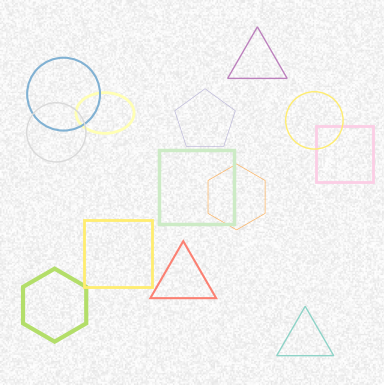[{"shape": "triangle", "thickness": 1, "radius": 0.43, "center": [0.793, 0.119]}, {"shape": "oval", "thickness": 2, "radius": 0.38, "center": [0.273, 0.707]}, {"shape": "pentagon", "thickness": 0.5, "radius": 0.41, "center": [0.533, 0.687]}, {"shape": "triangle", "thickness": 1.5, "radius": 0.49, "center": [0.476, 0.275]}, {"shape": "circle", "thickness": 1.5, "radius": 0.47, "center": [0.165, 0.755]}, {"shape": "hexagon", "thickness": 0.5, "radius": 0.43, "center": [0.614, 0.488]}, {"shape": "hexagon", "thickness": 3, "radius": 0.47, "center": [0.142, 0.207]}, {"shape": "square", "thickness": 2, "radius": 0.37, "center": [0.894, 0.6]}, {"shape": "circle", "thickness": 1, "radius": 0.38, "center": [0.146, 0.656]}, {"shape": "triangle", "thickness": 1, "radius": 0.45, "center": [0.669, 0.841]}, {"shape": "square", "thickness": 2.5, "radius": 0.49, "center": [0.511, 0.515]}, {"shape": "square", "thickness": 2, "radius": 0.44, "center": [0.307, 0.342]}, {"shape": "circle", "thickness": 1, "radius": 0.37, "center": [0.817, 0.687]}]